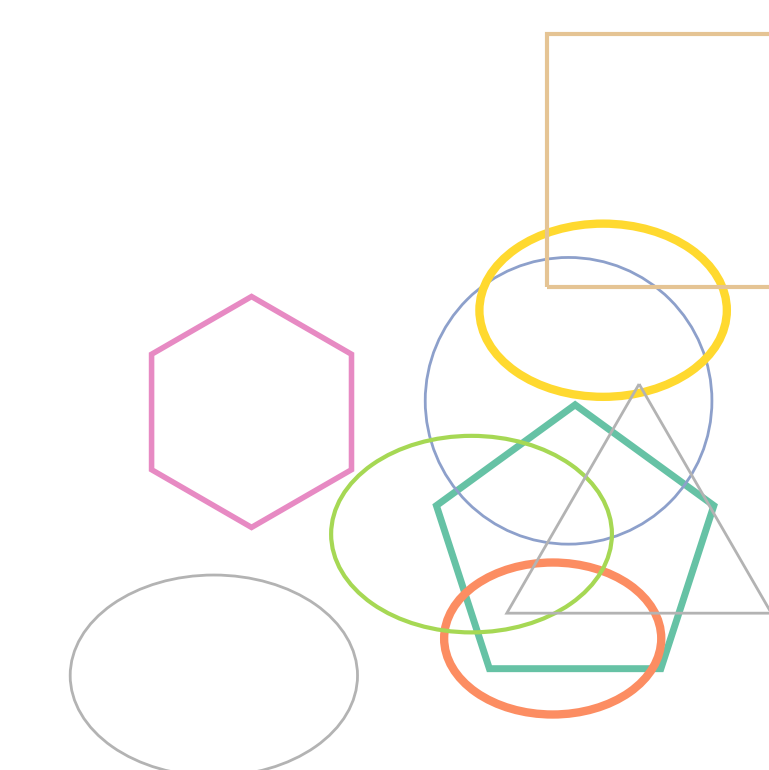[{"shape": "pentagon", "thickness": 2.5, "radius": 0.95, "center": [0.747, 0.285]}, {"shape": "oval", "thickness": 3, "radius": 0.7, "center": [0.718, 0.171]}, {"shape": "circle", "thickness": 1, "radius": 0.93, "center": [0.738, 0.479]}, {"shape": "hexagon", "thickness": 2, "radius": 0.75, "center": [0.327, 0.465]}, {"shape": "oval", "thickness": 1.5, "radius": 0.91, "center": [0.612, 0.306]}, {"shape": "oval", "thickness": 3, "radius": 0.8, "center": [0.783, 0.597]}, {"shape": "square", "thickness": 1.5, "radius": 0.82, "center": [0.874, 0.792]}, {"shape": "oval", "thickness": 1, "radius": 0.93, "center": [0.278, 0.123]}, {"shape": "triangle", "thickness": 1, "radius": 0.99, "center": [0.83, 0.303]}]